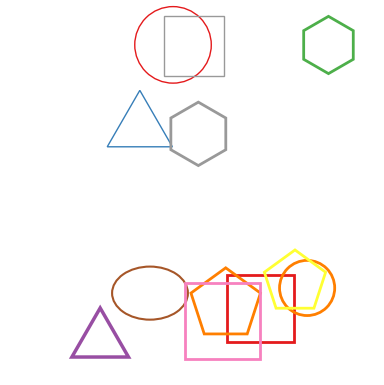[{"shape": "circle", "thickness": 1, "radius": 0.5, "center": [0.449, 0.883]}, {"shape": "square", "thickness": 2, "radius": 0.43, "center": [0.677, 0.199]}, {"shape": "triangle", "thickness": 1, "radius": 0.49, "center": [0.363, 0.668]}, {"shape": "hexagon", "thickness": 2, "radius": 0.37, "center": [0.853, 0.883]}, {"shape": "triangle", "thickness": 2.5, "radius": 0.42, "center": [0.26, 0.115]}, {"shape": "pentagon", "thickness": 2, "radius": 0.47, "center": [0.586, 0.209]}, {"shape": "circle", "thickness": 2, "radius": 0.36, "center": [0.798, 0.252]}, {"shape": "pentagon", "thickness": 2, "radius": 0.42, "center": [0.766, 0.267]}, {"shape": "oval", "thickness": 1.5, "radius": 0.49, "center": [0.39, 0.239]}, {"shape": "square", "thickness": 2, "radius": 0.49, "center": [0.578, 0.166]}, {"shape": "square", "thickness": 1, "radius": 0.38, "center": [0.504, 0.881]}, {"shape": "hexagon", "thickness": 2, "radius": 0.41, "center": [0.515, 0.652]}]